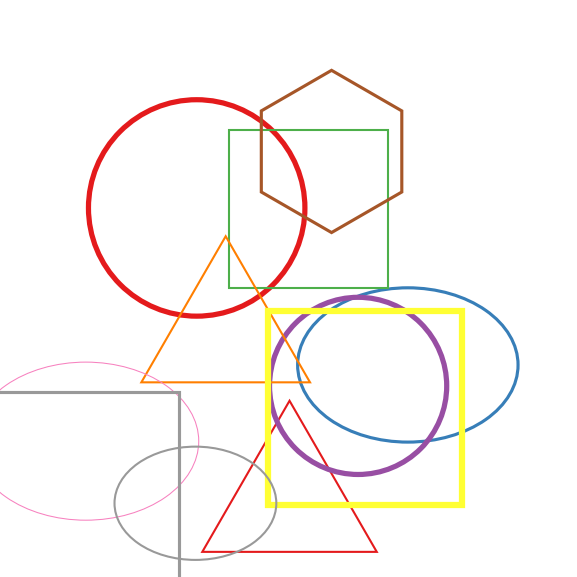[{"shape": "circle", "thickness": 2.5, "radius": 0.94, "center": [0.341, 0.639]}, {"shape": "triangle", "thickness": 1, "radius": 0.87, "center": [0.501, 0.131]}, {"shape": "oval", "thickness": 1.5, "radius": 0.95, "center": [0.706, 0.367]}, {"shape": "square", "thickness": 1, "radius": 0.69, "center": [0.534, 0.637]}, {"shape": "circle", "thickness": 2.5, "radius": 0.77, "center": [0.62, 0.331]}, {"shape": "triangle", "thickness": 1, "radius": 0.84, "center": [0.391, 0.421]}, {"shape": "square", "thickness": 3, "radius": 0.84, "center": [0.632, 0.293]}, {"shape": "hexagon", "thickness": 1.5, "radius": 0.7, "center": [0.574, 0.737]}, {"shape": "oval", "thickness": 0.5, "radius": 0.98, "center": [0.149, 0.235]}, {"shape": "oval", "thickness": 1, "radius": 0.7, "center": [0.338, 0.128]}, {"shape": "square", "thickness": 1.5, "radius": 0.88, "center": [0.134, 0.144]}]